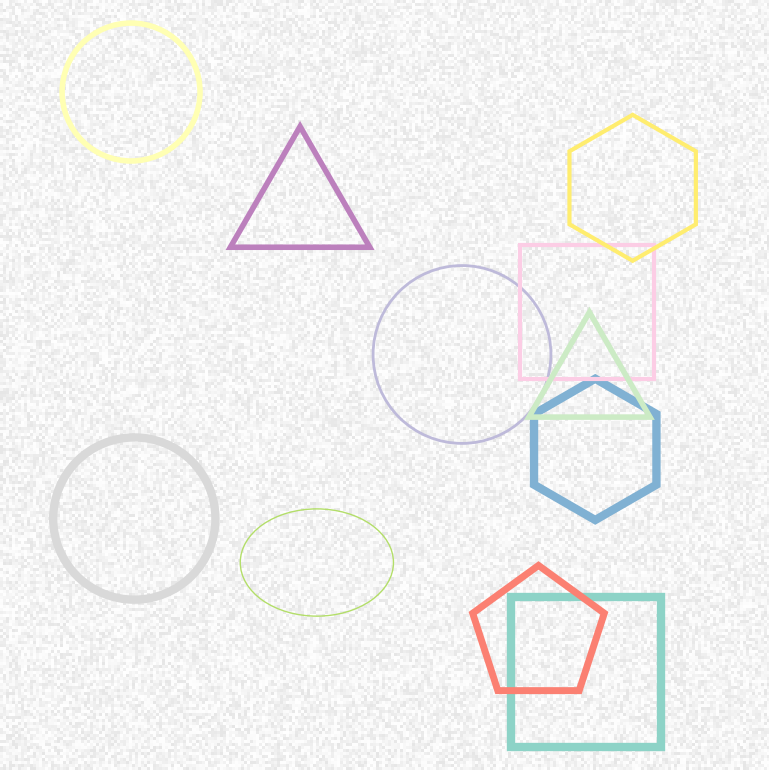[{"shape": "square", "thickness": 3, "radius": 0.49, "center": [0.761, 0.127]}, {"shape": "circle", "thickness": 2, "radius": 0.45, "center": [0.17, 0.88]}, {"shape": "circle", "thickness": 1, "radius": 0.58, "center": [0.6, 0.54]}, {"shape": "pentagon", "thickness": 2.5, "radius": 0.45, "center": [0.699, 0.176]}, {"shape": "hexagon", "thickness": 3, "radius": 0.46, "center": [0.773, 0.416]}, {"shape": "oval", "thickness": 0.5, "radius": 0.5, "center": [0.412, 0.269]}, {"shape": "square", "thickness": 1.5, "radius": 0.43, "center": [0.762, 0.595]}, {"shape": "circle", "thickness": 3, "radius": 0.53, "center": [0.174, 0.327]}, {"shape": "triangle", "thickness": 2, "radius": 0.52, "center": [0.39, 0.731]}, {"shape": "triangle", "thickness": 2, "radius": 0.45, "center": [0.765, 0.504]}, {"shape": "hexagon", "thickness": 1.5, "radius": 0.47, "center": [0.822, 0.756]}]